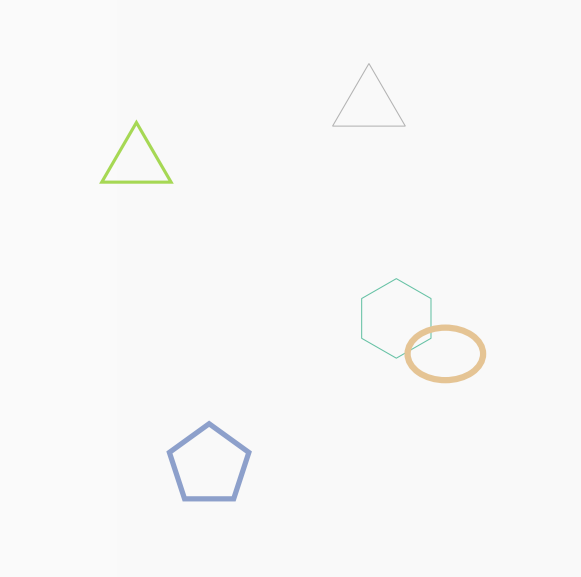[{"shape": "hexagon", "thickness": 0.5, "radius": 0.34, "center": [0.682, 0.448]}, {"shape": "pentagon", "thickness": 2.5, "radius": 0.36, "center": [0.36, 0.193]}, {"shape": "triangle", "thickness": 1.5, "radius": 0.34, "center": [0.235, 0.718]}, {"shape": "oval", "thickness": 3, "radius": 0.32, "center": [0.766, 0.386]}, {"shape": "triangle", "thickness": 0.5, "radius": 0.36, "center": [0.635, 0.817]}]